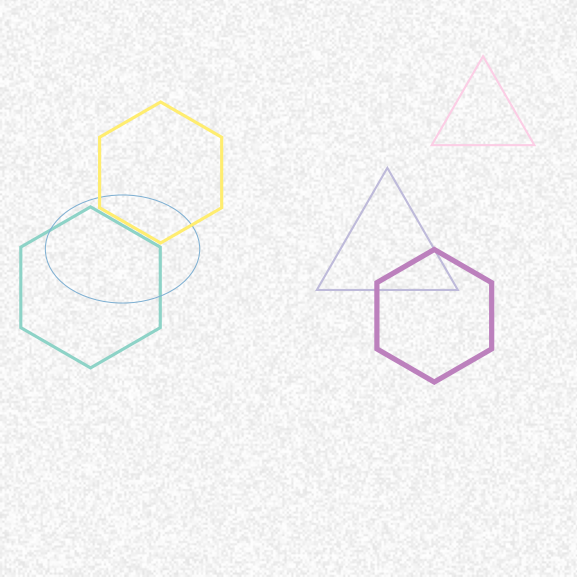[{"shape": "hexagon", "thickness": 1.5, "radius": 0.7, "center": [0.157, 0.501]}, {"shape": "triangle", "thickness": 1, "radius": 0.7, "center": [0.671, 0.568]}, {"shape": "oval", "thickness": 0.5, "radius": 0.67, "center": [0.212, 0.568]}, {"shape": "triangle", "thickness": 1, "radius": 0.51, "center": [0.836, 0.799]}, {"shape": "hexagon", "thickness": 2.5, "radius": 0.57, "center": [0.752, 0.452]}, {"shape": "hexagon", "thickness": 1.5, "radius": 0.61, "center": [0.278, 0.7]}]